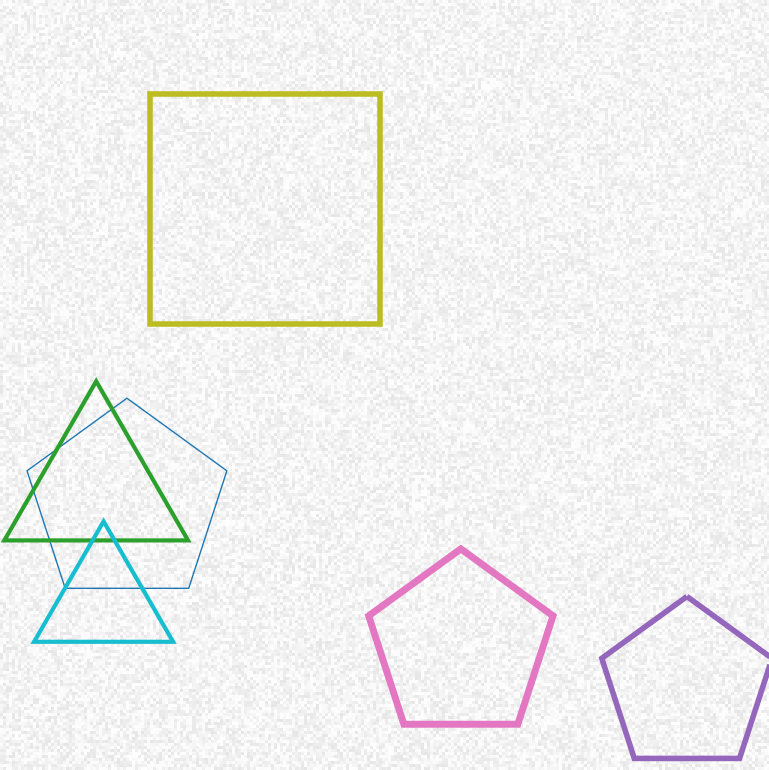[{"shape": "pentagon", "thickness": 0.5, "radius": 0.68, "center": [0.165, 0.346]}, {"shape": "triangle", "thickness": 1.5, "radius": 0.69, "center": [0.125, 0.367]}, {"shape": "pentagon", "thickness": 2, "radius": 0.58, "center": [0.892, 0.109]}, {"shape": "pentagon", "thickness": 2.5, "radius": 0.63, "center": [0.599, 0.161]}, {"shape": "square", "thickness": 2, "radius": 0.75, "center": [0.345, 0.729]}, {"shape": "triangle", "thickness": 1.5, "radius": 0.52, "center": [0.135, 0.219]}]